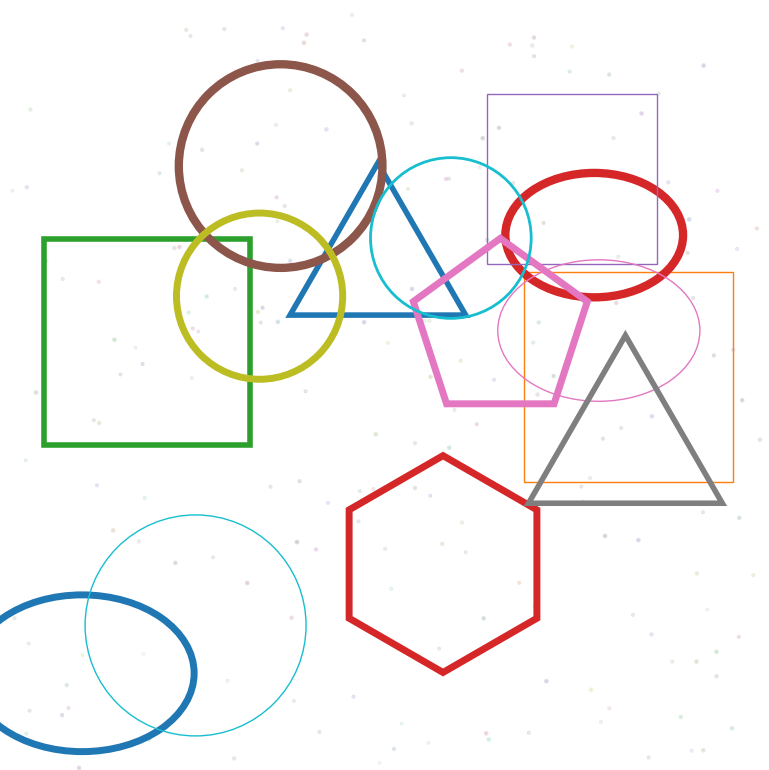[{"shape": "triangle", "thickness": 2, "radius": 0.66, "center": [0.491, 0.657]}, {"shape": "oval", "thickness": 2.5, "radius": 0.73, "center": [0.107, 0.126]}, {"shape": "square", "thickness": 0.5, "radius": 0.68, "center": [0.816, 0.51]}, {"shape": "square", "thickness": 2, "radius": 0.67, "center": [0.191, 0.556]}, {"shape": "hexagon", "thickness": 2.5, "radius": 0.7, "center": [0.575, 0.267]}, {"shape": "oval", "thickness": 3, "radius": 0.58, "center": [0.772, 0.695]}, {"shape": "square", "thickness": 0.5, "radius": 0.55, "center": [0.743, 0.768]}, {"shape": "circle", "thickness": 3, "radius": 0.66, "center": [0.364, 0.784]}, {"shape": "pentagon", "thickness": 2.5, "radius": 0.59, "center": [0.65, 0.572]}, {"shape": "oval", "thickness": 0.5, "radius": 0.66, "center": [0.778, 0.571]}, {"shape": "triangle", "thickness": 2, "radius": 0.73, "center": [0.812, 0.419]}, {"shape": "circle", "thickness": 2.5, "radius": 0.54, "center": [0.337, 0.615]}, {"shape": "circle", "thickness": 0.5, "radius": 0.72, "center": [0.254, 0.188]}, {"shape": "circle", "thickness": 1, "radius": 0.52, "center": [0.586, 0.691]}]